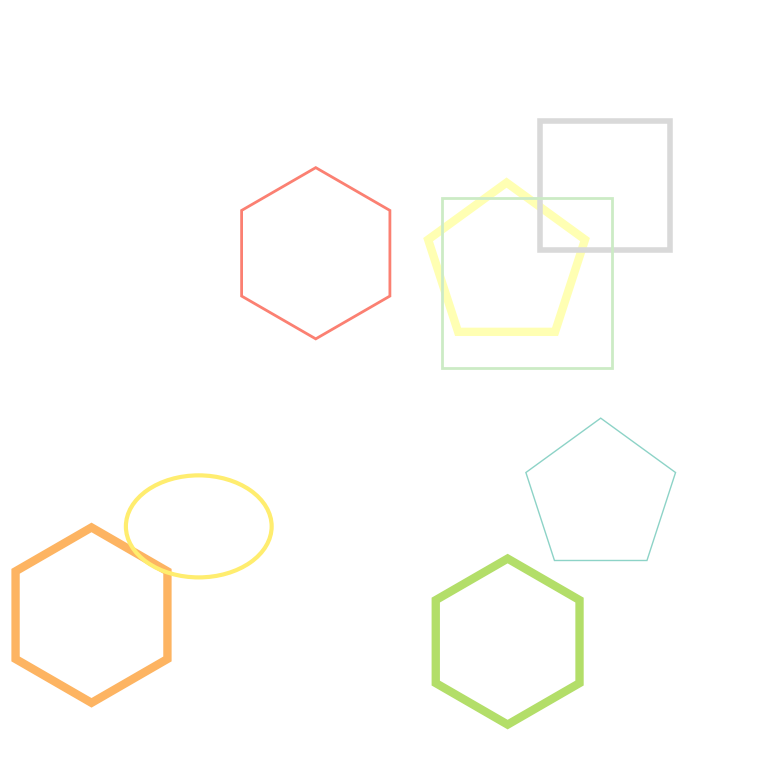[{"shape": "pentagon", "thickness": 0.5, "radius": 0.51, "center": [0.78, 0.355]}, {"shape": "pentagon", "thickness": 3, "radius": 0.54, "center": [0.658, 0.656]}, {"shape": "hexagon", "thickness": 1, "radius": 0.56, "center": [0.41, 0.671]}, {"shape": "hexagon", "thickness": 3, "radius": 0.57, "center": [0.119, 0.201]}, {"shape": "hexagon", "thickness": 3, "radius": 0.54, "center": [0.659, 0.167]}, {"shape": "square", "thickness": 2, "radius": 0.42, "center": [0.786, 0.759]}, {"shape": "square", "thickness": 1, "radius": 0.55, "center": [0.684, 0.632]}, {"shape": "oval", "thickness": 1.5, "radius": 0.47, "center": [0.258, 0.316]}]